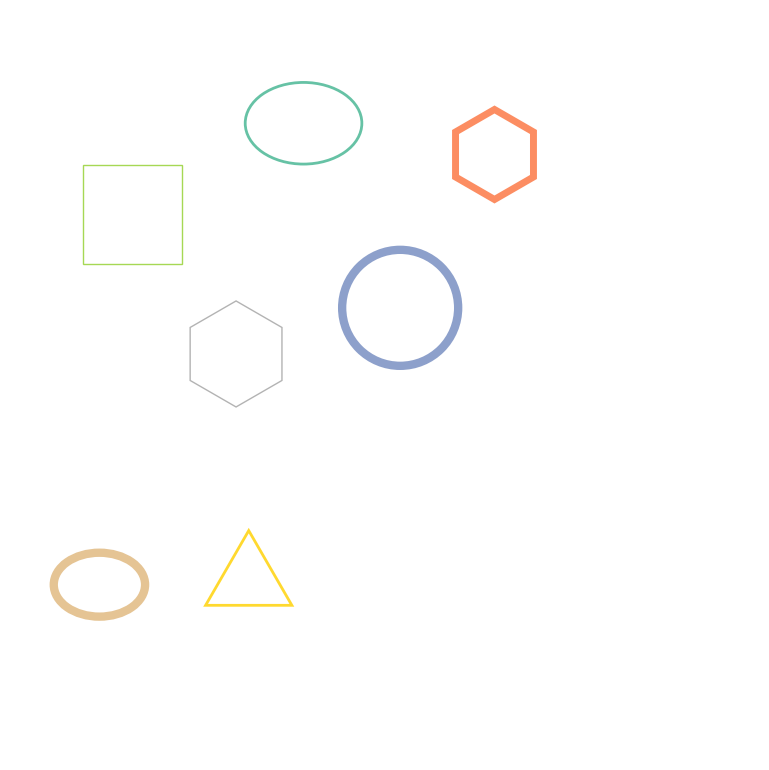[{"shape": "oval", "thickness": 1, "radius": 0.38, "center": [0.394, 0.84]}, {"shape": "hexagon", "thickness": 2.5, "radius": 0.29, "center": [0.642, 0.799]}, {"shape": "circle", "thickness": 3, "radius": 0.38, "center": [0.52, 0.6]}, {"shape": "square", "thickness": 0.5, "radius": 0.32, "center": [0.172, 0.722]}, {"shape": "triangle", "thickness": 1, "radius": 0.32, "center": [0.323, 0.246]}, {"shape": "oval", "thickness": 3, "radius": 0.3, "center": [0.129, 0.241]}, {"shape": "hexagon", "thickness": 0.5, "radius": 0.34, "center": [0.307, 0.54]}]